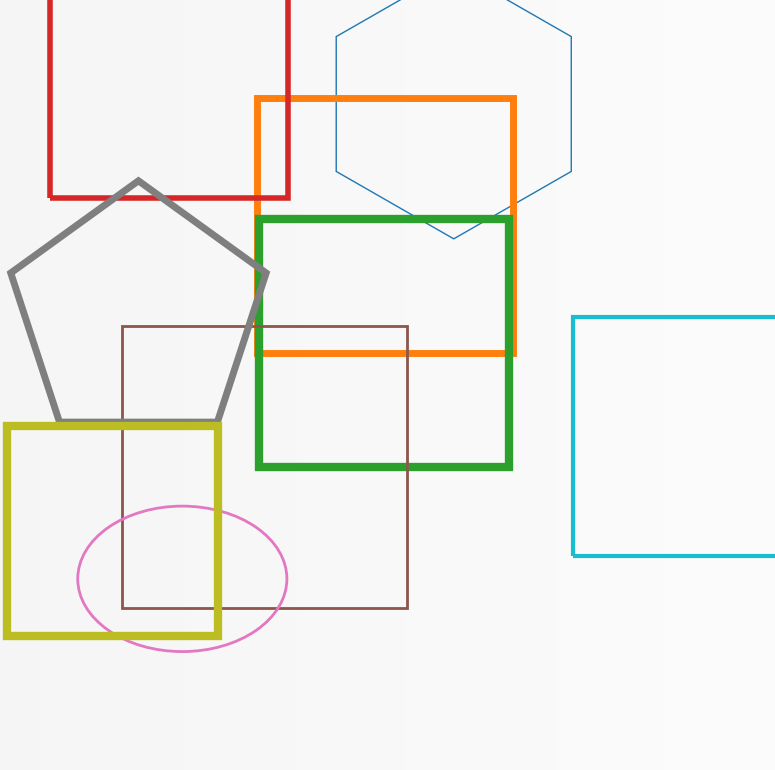[{"shape": "hexagon", "thickness": 0.5, "radius": 0.88, "center": [0.585, 0.865]}, {"shape": "square", "thickness": 2.5, "radius": 0.83, "center": [0.497, 0.707]}, {"shape": "square", "thickness": 3, "radius": 0.81, "center": [0.495, 0.554]}, {"shape": "square", "thickness": 2, "radius": 0.77, "center": [0.218, 0.896]}, {"shape": "square", "thickness": 1, "radius": 0.92, "center": [0.341, 0.393]}, {"shape": "oval", "thickness": 1, "radius": 0.67, "center": [0.235, 0.248]}, {"shape": "pentagon", "thickness": 2.5, "radius": 0.87, "center": [0.179, 0.592]}, {"shape": "square", "thickness": 3, "radius": 0.68, "center": [0.145, 0.31]}, {"shape": "square", "thickness": 1.5, "radius": 0.78, "center": [0.894, 0.433]}]